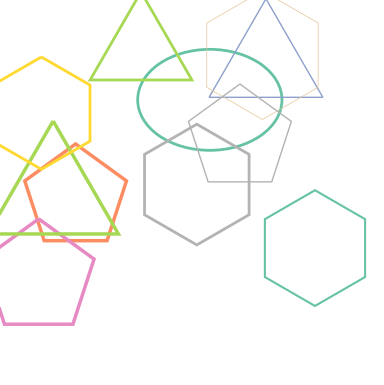[{"shape": "oval", "thickness": 2, "radius": 0.94, "center": [0.545, 0.741]}, {"shape": "hexagon", "thickness": 1.5, "radius": 0.75, "center": [0.818, 0.356]}, {"shape": "pentagon", "thickness": 2.5, "radius": 0.69, "center": [0.196, 0.487]}, {"shape": "triangle", "thickness": 1, "radius": 0.85, "center": [0.691, 0.833]}, {"shape": "pentagon", "thickness": 2.5, "radius": 0.76, "center": [0.1, 0.28]}, {"shape": "triangle", "thickness": 2, "radius": 0.76, "center": [0.366, 0.869]}, {"shape": "triangle", "thickness": 2.5, "radius": 0.98, "center": [0.138, 0.49]}, {"shape": "hexagon", "thickness": 2, "radius": 0.73, "center": [0.107, 0.706]}, {"shape": "hexagon", "thickness": 0.5, "radius": 0.84, "center": [0.682, 0.857]}, {"shape": "pentagon", "thickness": 1, "radius": 0.7, "center": [0.623, 0.641]}, {"shape": "hexagon", "thickness": 2, "radius": 0.78, "center": [0.511, 0.521]}]